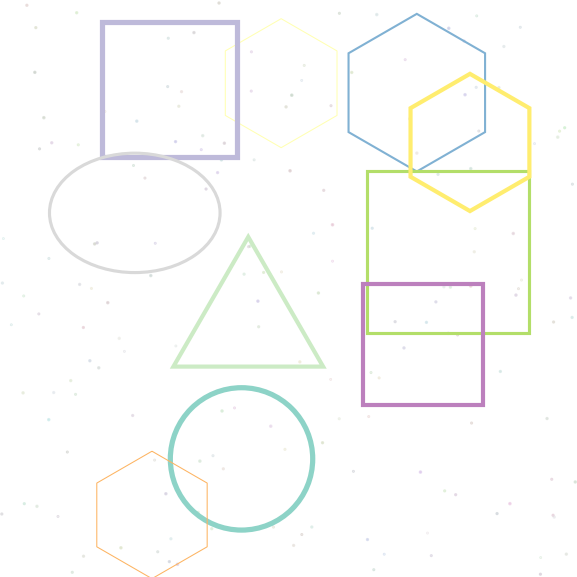[{"shape": "circle", "thickness": 2.5, "radius": 0.62, "center": [0.418, 0.205]}, {"shape": "hexagon", "thickness": 0.5, "radius": 0.56, "center": [0.487, 0.855]}, {"shape": "square", "thickness": 2.5, "radius": 0.59, "center": [0.294, 0.844]}, {"shape": "hexagon", "thickness": 1, "radius": 0.68, "center": [0.722, 0.839]}, {"shape": "hexagon", "thickness": 0.5, "radius": 0.55, "center": [0.263, 0.107]}, {"shape": "square", "thickness": 1.5, "radius": 0.7, "center": [0.776, 0.563]}, {"shape": "oval", "thickness": 1.5, "radius": 0.74, "center": [0.233, 0.631]}, {"shape": "square", "thickness": 2, "radius": 0.52, "center": [0.733, 0.402]}, {"shape": "triangle", "thickness": 2, "radius": 0.75, "center": [0.43, 0.439]}, {"shape": "hexagon", "thickness": 2, "radius": 0.59, "center": [0.814, 0.752]}]